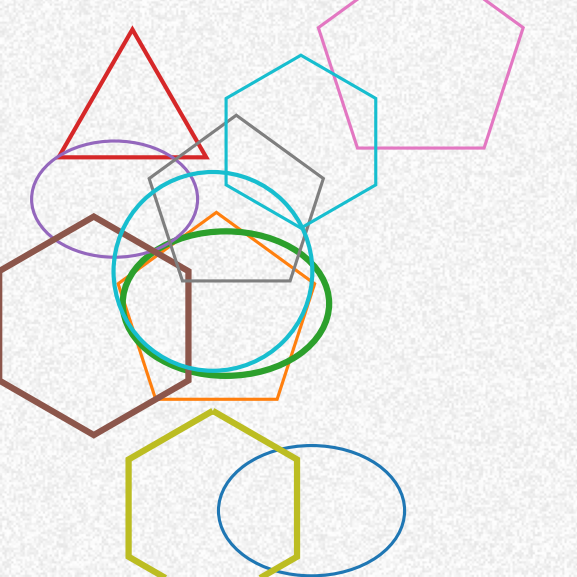[{"shape": "oval", "thickness": 1.5, "radius": 0.81, "center": [0.539, 0.115]}, {"shape": "pentagon", "thickness": 1.5, "radius": 0.89, "center": [0.375, 0.452]}, {"shape": "oval", "thickness": 3, "radius": 0.89, "center": [0.391, 0.473]}, {"shape": "triangle", "thickness": 2, "radius": 0.74, "center": [0.229, 0.801]}, {"shape": "oval", "thickness": 1.5, "radius": 0.72, "center": [0.198, 0.654]}, {"shape": "hexagon", "thickness": 3, "radius": 0.95, "center": [0.162, 0.435]}, {"shape": "pentagon", "thickness": 1.5, "radius": 0.93, "center": [0.729, 0.894]}, {"shape": "pentagon", "thickness": 1.5, "radius": 0.79, "center": [0.409, 0.641]}, {"shape": "hexagon", "thickness": 3, "radius": 0.84, "center": [0.369, 0.119]}, {"shape": "hexagon", "thickness": 1.5, "radius": 0.75, "center": [0.521, 0.754]}, {"shape": "circle", "thickness": 2, "radius": 0.86, "center": [0.369, 0.529]}]